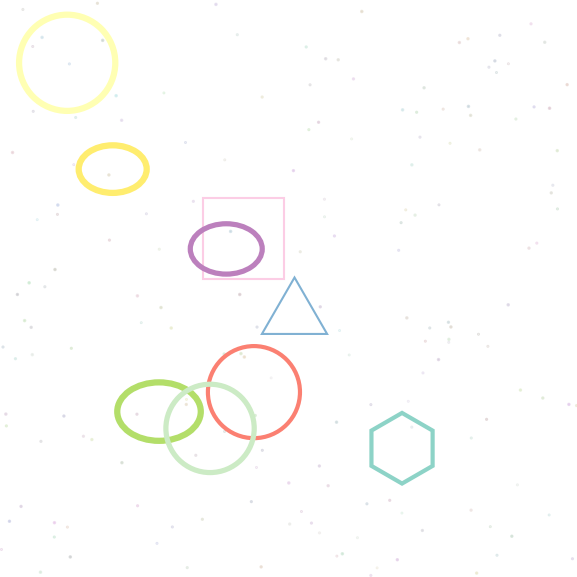[{"shape": "hexagon", "thickness": 2, "radius": 0.31, "center": [0.696, 0.223]}, {"shape": "circle", "thickness": 3, "radius": 0.42, "center": [0.116, 0.89]}, {"shape": "circle", "thickness": 2, "radius": 0.4, "center": [0.44, 0.32]}, {"shape": "triangle", "thickness": 1, "radius": 0.33, "center": [0.51, 0.453]}, {"shape": "oval", "thickness": 3, "radius": 0.36, "center": [0.275, 0.286]}, {"shape": "square", "thickness": 1, "radius": 0.35, "center": [0.421, 0.587]}, {"shape": "oval", "thickness": 2.5, "radius": 0.31, "center": [0.392, 0.568]}, {"shape": "circle", "thickness": 2.5, "radius": 0.38, "center": [0.364, 0.257]}, {"shape": "oval", "thickness": 3, "radius": 0.29, "center": [0.195, 0.706]}]